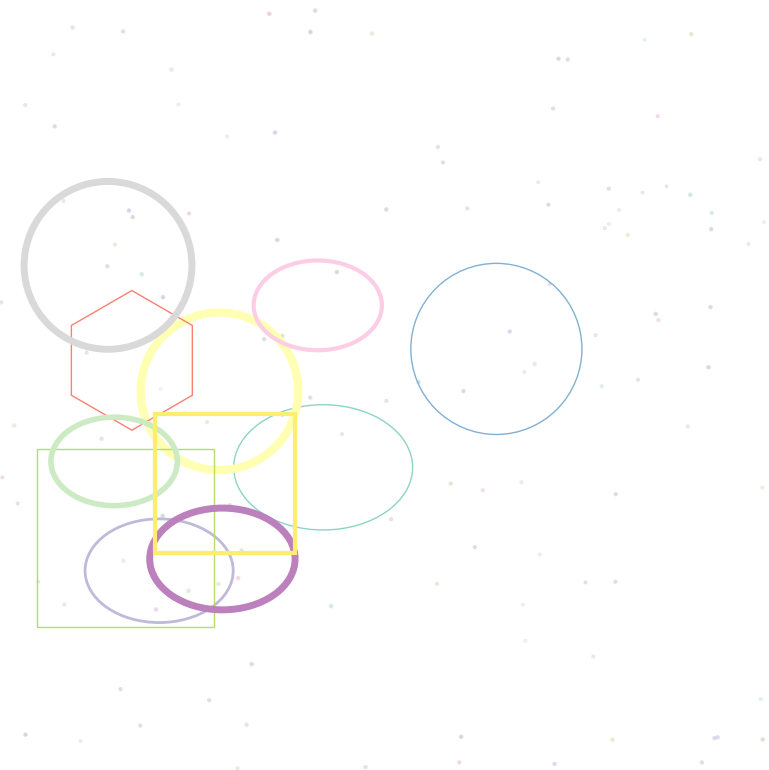[{"shape": "oval", "thickness": 0.5, "radius": 0.58, "center": [0.42, 0.393]}, {"shape": "circle", "thickness": 3, "radius": 0.51, "center": [0.285, 0.492]}, {"shape": "oval", "thickness": 1, "radius": 0.48, "center": [0.207, 0.259]}, {"shape": "hexagon", "thickness": 0.5, "radius": 0.45, "center": [0.171, 0.532]}, {"shape": "circle", "thickness": 0.5, "radius": 0.56, "center": [0.645, 0.547]}, {"shape": "square", "thickness": 0.5, "radius": 0.58, "center": [0.163, 0.301]}, {"shape": "oval", "thickness": 1.5, "radius": 0.42, "center": [0.413, 0.603]}, {"shape": "circle", "thickness": 2.5, "radius": 0.54, "center": [0.14, 0.655]}, {"shape": "oval", "thickness": 2.5, "radius": 0.47, "center": [0.289, 0.274]}, {"shape": "oval", "thickness": 2, "radius": 0.41, "center": [0.148, 0.401]}, {"shape": "square", "thickness": 1.5, "radius": 0.45, "center": [0.292, 0.372]}]